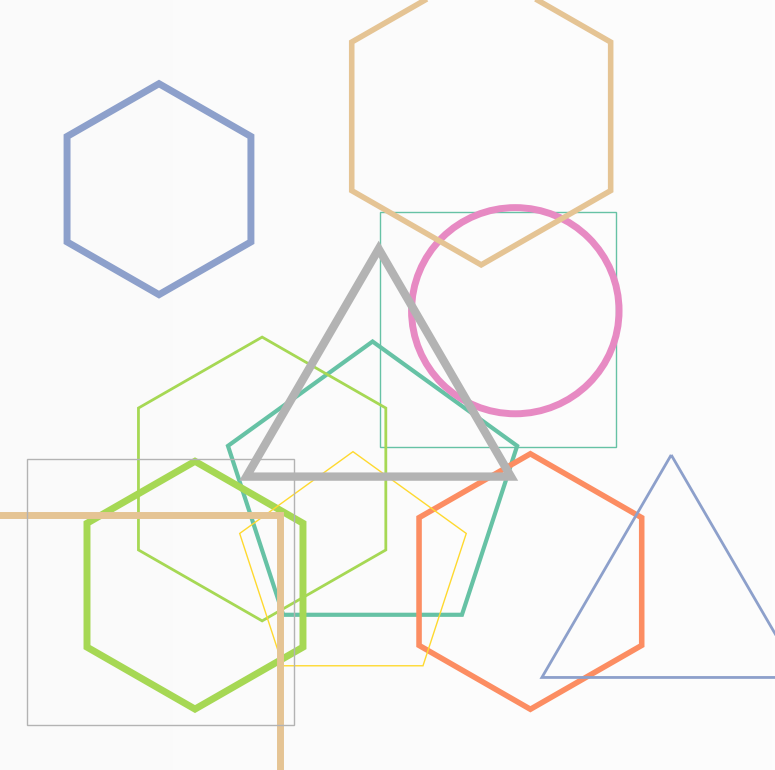[{"shape": "pentagon", "thickness": 1.5, "radius": 0.98, "center": [0.481, 0.36]}, {"shape": "square", "thickness": 0.5, "radius": 0.76, "center": [0.643, 0.572]}, {"shape": "hexagon", "thickness": 2, "radius": 0.83, "center": [0.684, 0.245]}, {"shape": "hexagon", "thickness": 2.5, "radius": 0.68, "center": [0.205, 0.754]}, {"shape": "triangle", "thickness": 1, "radius": 0.96, "center": [0.866, 0.217]}, {"shape": "circle", "thickness": 2.5, "radius": 0.67, "center": [0.665, 0.596]}, {"shape": "hexagon", "thickness": 1, "radius": 0.92, "center": [0.338, 0.378]}, {"shape": "hexagon", "thickness": 2.5, "radius": 0.8, "center": [0.252, 0.24]}, {"shape": "pentagon", "thickness": 0.5, "radius": 0.77, "center": [0.455, 0.26]}, {"shape": "square", "thickness": 2.5, "radius": 0.95, "center": [0.171, 0.14]}, {"shape": "hexagon", "thickness": 2, "radius": 0.96, "center": [0.621, 0.849]}, {"shape": "triangle", "thickness": 3, "radius": 0.99, "center": [0.489, 0.48]}, {"shape": "square", "thickness": 0.5, "radius": 0.86, "center": [0.207, 0.231]}]